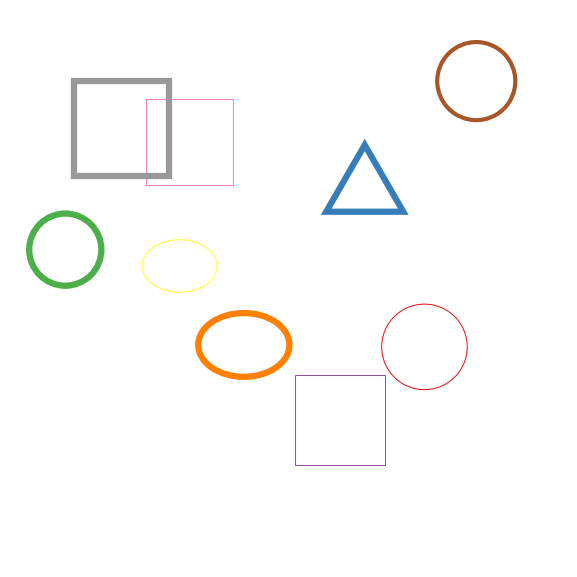[{"shape": "circle", "thickness": 0.5, "radius": 0.37, "center": [0.735, 0.398]}, {"shape": "triangle", "thickness": 3, "radius": 0.39, "center": [0.632, 0.671]}, {"shape": "circle", "thickness": 3, "radius": 0.31, "center": [0.113, 0.567]}, {"shape": "square", "thickness": 0.5, "radius": 0.39, "center": [0.589, 0.272]}, {"shape": "oval", "thickness": 3, "radius": 0.39, "center": [0.422, 0.402]}, {"shape": "oval", "thickness": 0.5, "radius": 0.32, "center": [0.311, 0.539]}, {"shape": "circle", "thickness": 2, "radius": 0.34, "center": [0.825, 0.859]}, {"shape": "square", "thickness": 0.5, "radius": 0.38, "center": [0.328, 0.753]}, {"shape": "square", "thickness": 3, "radius": 0.41, "center": [0.21, 0.777]}]